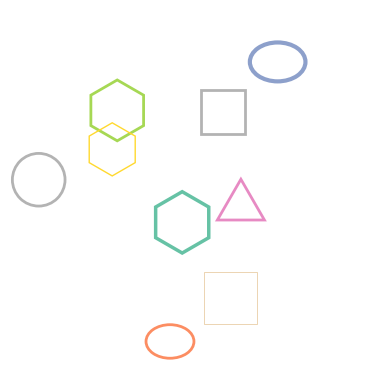[{"shape": "hexagon", "thickness": 2.5, "radius": 0.4, "center": [0.473, 0.422]}, {"shape": "oval", "thickness": 2, "radius": 0.31, "center": [0.442, 0.113]}, {"shape": "oval", "thickness": 3, "radius": 0.36, "center": [0.721, 0.839]}, {"shape": "triangle", "thickness": 2, "radius": 0.35, "center": [0.626, 0.464]}, {"shape": "hexagon", "thickness": 2, "radius": 0.4, "center": [0.305, 0.713]}, {"shape": "hexagon", "thickness": 1, "radius": 0.34, "center": [0.291, 0.612]}, {"shape": "square", "thickness": 0.5, "radius": 0.34, "center": [0.599, 0.226]}, {"shape": "square", "thickness": 2, "radius": 0.29, "center": [0.579, 0.709]}, {"shape": "circle", "thickness": 2, "radius": 0.34, "center": [0.101, 0.533]}]